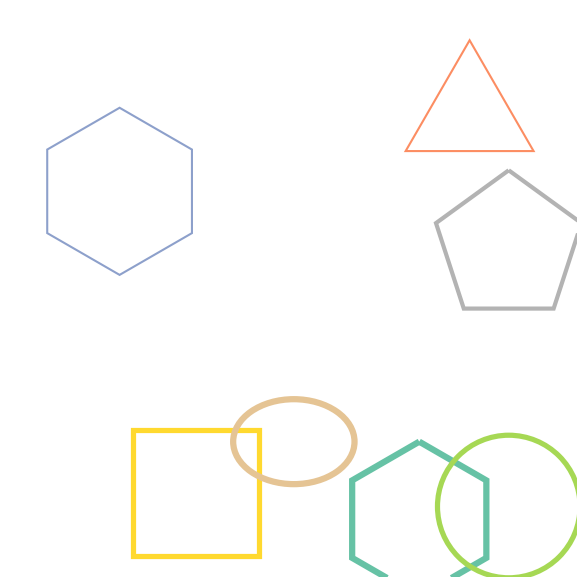[{"shape": "hexagon", "thickness": 3, "radius": 0.67, "center": [0.726, 0.1]}, {"shape": "triangle", "thickness": 1, "radius": 0.64, "center": [0.813, 0.801]}, {"shape": "hexagon", "thickness": 1, "radius": 0.72, "center": [0.207, 0.668]}, {"shape": "circle", "thickness": 2.5, "radius": 0.62, "center": [0.881, 0.122]}, {"shape": "square", "thickness": 2.5, "radius": 0.54, "center": [0.34, 0.145]}, {"shape": "oval", "thickness": 3, "radius": 0.53, "center": [0.509, 0.234]}, {"shape": "pentagon", "thickness": 2, "radius": 0.66, "center": [0.881, 0.572]}]